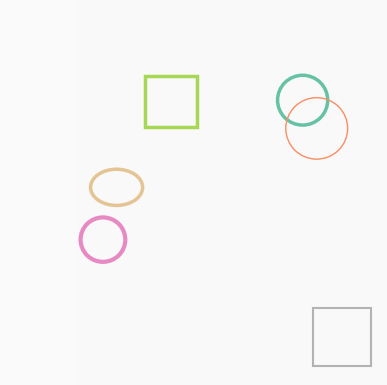[{"shape": "circle", "thickness": 2.5, "radius": 0.32, "center": [0.781, 0.74]}, {"shape": "circle", "thickness": 1, "radius": 0.4, "center": [0.817, 0.666]}, {"shape": "circle", "thickness": 3, "radius": 0.29, "center": [0.266, 0.378]}, {"shape": "square", "thickness": 2.5, "radius": 0.33, "center": [0.442, 0.735]}, {"shape": "oval", "thickness": 2.5, "radius": 0.34, "center": [0.301, 0.513]}, {"shape": "square", "thickness": 1.5, "radius": 0.37, "center": [0.883, 0.124]}]